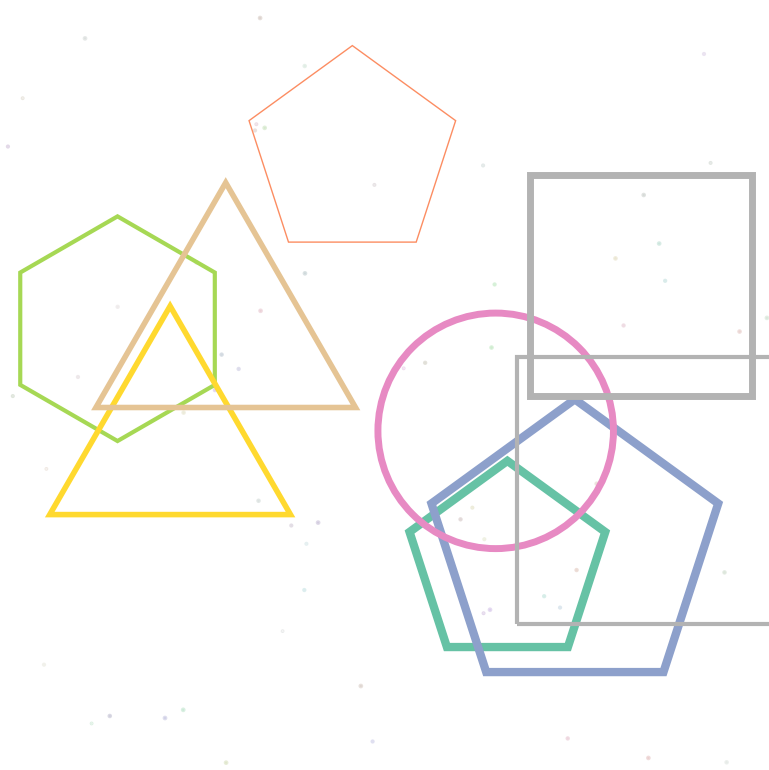[{"shape": "pentagon", "thickness": 3, "radius": 0.67, "center": [0.659, 0.268]}, {"shape": "pentagon", "thickness": 0.5, "radius": 0.71, "center": [0.458, 0.8]}, {"shape": "pentagon", "thickness": 3, "radius": 0.98, "center": [0.747, 0.286]}, {"shape": "circle", "thickness": 2.5, "radius": 0.76, "center": [0.644, 0.44]}, {"shape": "hexagon", "thickness": 1.5, "radius": 0.73, "center": [0.153, 0.573]}, {"shape": "triangle", "thickness": 2, "radius": 0.9, "center": [0.221, 0.422]}, {"shape": "triangle", "thickness": 2, "radius": 0.97, "center": [0.293, 0.568]}, {"shape": "square", "thickness": 1.5, "radius": 0.87, "center": [0.845, 0.363]}, {"shape": "square", "thickness": 2.5, "radius": 0.72, "center": [0.832, 0.63]}]